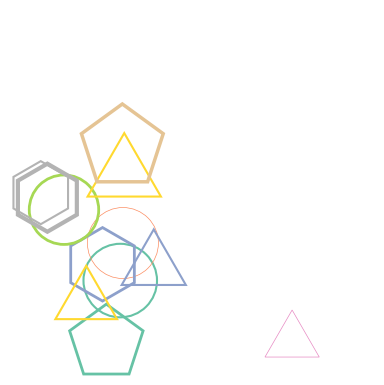[{"shape": "circle", "thickness": 1.5, "radius": 0.48, "center": [0.312, 0.271]}, {"shape": "pentagon", "thickness": 2, "radius": 0.5, "center": [0.276, 0.11]}, {"shape": "circle", "thickness": 0.5, "radius": 0.46, "center": [0.319, 0.369]}, {"shape": "hexagon", "thickness": 2, "radius": 0.48, "center": [0.266, 0.314]}, {"shape": "triangle", "thickness": 1.5, "radius": 0.48, "center": [0.399, 0.308]}, {"shape": "triangle", "thickness": 0.5, "radius": 0.41, "center": [0.759, 0.113]}, {"shape": "circle", "thickness": 2, "radius": 0.45, "center": [0.166, 0.455]}, {"shape": "triangle", "thickness": 1.5, "radius": 0.46, "center": [0.224, 0.217]}, {"shape": "triangle", "thickness": 1.5, "radius": 0.55, "center": [0.323, 0.544]}, {"shape": "pentagon", "thickness": 2.5, "radius": 0.56, "center": [0.318, 0.618]}, {"shape": "hexagon", "thickness": 1.5, "radius": 0.41, "center": [0.106, 0.5]}, {"shape": "hexagon", "thickness": 3, "radius": 0.44, "center": [0.123, 0.486]}]